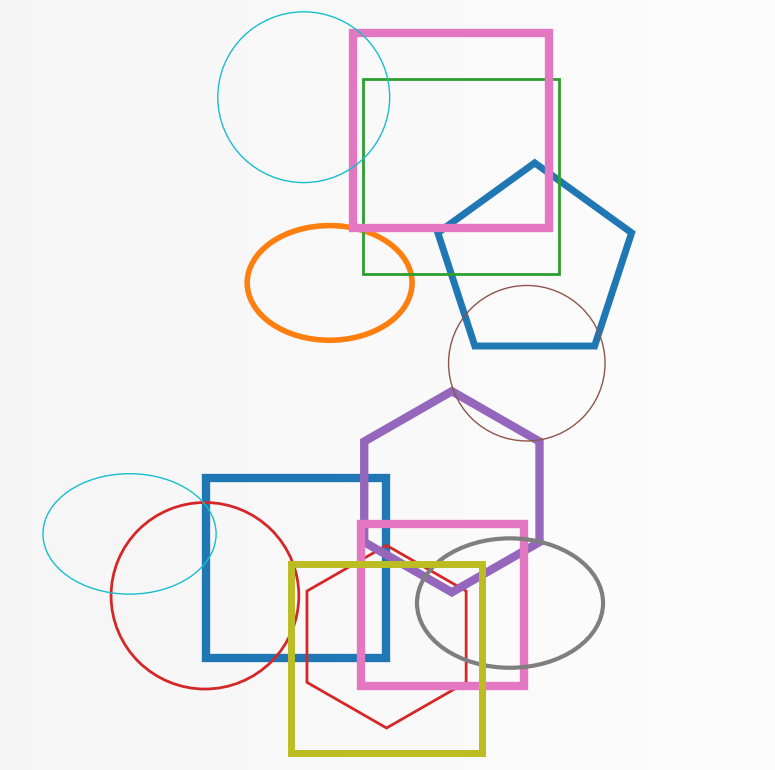[{"shape": "pentagon", "thickness": 2.5, "radius": 0.66, "center": [0.69, 0.657]}, {"shape": "square", "thickness": 3, "radius": 0.58, "center": [0.382, 0.263]}, {"shape": "oval", "thickness": 2, "radius": 0.53, "center": [0.425, 0.633]}, {"shape": "square", "thickness": 1, "radius": 0.63, "center": [0.595, 0.771]}, {"shape": "hexagon", "thickness": 1, "radius": 0.59, "center": [0.499, 0.173]}, {"shape": "circle", "thickness": 1, "radius": 0.61, "center": [0.264, 0.226]}, {"shape": "hexagon", "thickness": 3, "radius": 0.65, "center": [0.583, 0.361]}, {"shape": "circle", "thickness": 0.5, "radius": 0.5, "center": [0.68, 0.528]}, {"shape": "square", "thickness": 3, "radius": 0.63, "center": [0.581, 0.83]}, {"shape": "square", "thickness": 3, "radius": 0.53, "center": [0.571, 0.214]}, {"shape": "oval", "thickness": 1.5, "radius": 0.6, "center": [0.658, 0.217]}, {"shape": "square", "thickness": 2.5, "radius": 0.62, "center": [0.499, 0.145]}, {"shape": "circle", "thickness": 0.5, "radius": 0.55, "center": [0.392, 0.874]}, {"shape": "oval", "thickness": 0.5, "radius": 0.56, "center": [0.167, 0.307]}]